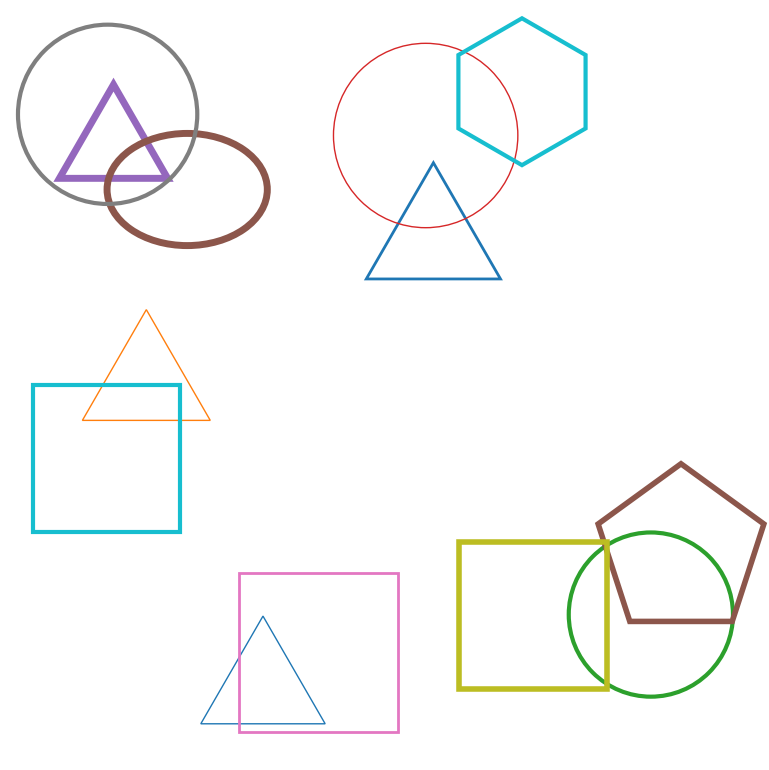[{"shape": "triangle", "thickness": 0.5, "radius": 0.47, "center": [0.342, 0.107]}, {"shape": "triangle", "thickness": 1, "radius": 0.5, "center": [0.563, 0.688]}, {"shape": "triangle", "thickness": 0.5, "radius": 0.48, "center": [0.19, 0.502]}, {"shape": "circle", "thickness": 1.5, "radius": 0.53, "center": [0.845, 0.202]}, {"shape": "circle", "thickness": 0.5, "radius": 0.6, "center": [0.553, 0.824]}, {"shape": "triangle", "thickness": 2.5, "radius": 0.41, "center": [0.147, 0.809]}, {"shape": "pentagon", "thickness": 2, "radius": 0.57, "center": [0.884, 0.285]}, {"shape": "oval", "thickness": 2.5, "radius": 0.52, "center": [0.243, 0.754]}, {"shape": "square", "thickness": 1, "radius": 0.52, "center": [0.413, 0.153]}, {"shape": "circle", "thickness": 1.5, "radius": 0.58, "center": [0.14, 0.852]}, {"shape": "square", "thickness": 2, "radius": 0.48, "center": [0.692, 0.2]}, {"shape": "square", "thickness": 1.5, "radius": 0.48, "center": [0.138, 0.405]}, {"shape": "hexagon", "thickness": 1.5, "radius": 0.48, "center": [0.678, 0.881]}]